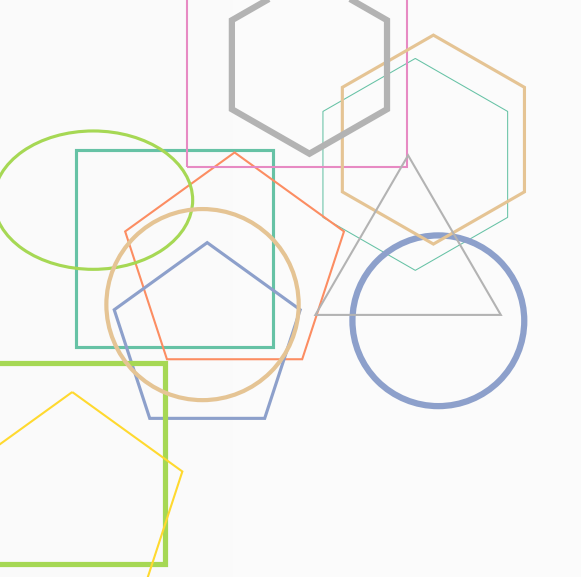[{"shape": "hexagon", "thickness": 0.5, "radius": 0.92, "center": [0.714, 0.714]}, {"shape": "square", "thickness": 1.5, "radius": 0.85, "center": [0.3, 0.569]}, {"shape": "pentagon", "thickness": 1, "radius": 0.99, "center": [0.404, 0.537]}, {"shape": "circle", "thickness": 3, "radius": 0.74, "center": [0.754, 0.444]}, {"shape": "pentagon", "thickness": 1.5, "radius": 0.84, "center": [0.356, 0.411]}, {"shape": "square", "thickness": 1, "radius": 0.95, "center": [0.511, 0.899]}, {"shape": "oval", "thickness": 1.5, "radius": 0.86, "center": [0.16, 0.653]}, {"shape": "square", "thickness": 2.5, "radius": 0.87, "center": [0.11, 0.196]}, {"shape": "pentagon", "thickness": 1, "radius": 1.0, "center": [0.124, 0.121]}, {"shape": "circle", "thickness": 2, "radius": 0.83, "center": [0.348, 0.472]}, {"shape": "hexagon", "thickness": 1.5, "radius": 0.9, "center": [0.746, 0.757]}, {"shape": "triangle", "thickness": 1, "radius": 0.92, "center": [0.702, 0.546]}, {"shape": "hexagon", "thickness": 3, "radius": 0.77, "center": [0.532, 0.887]}]